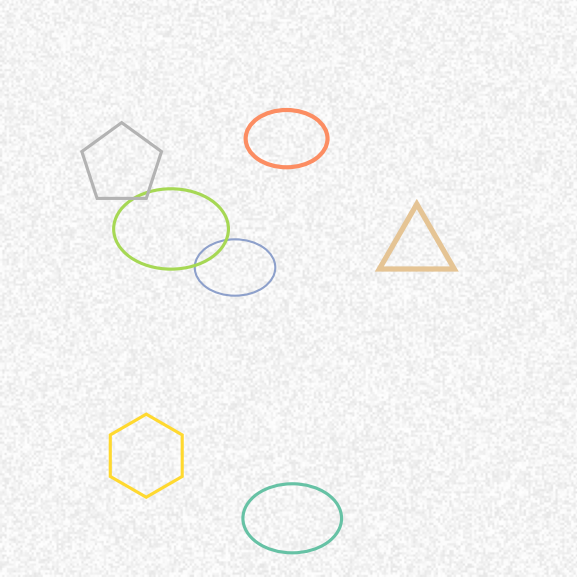[{"shape": "oval", "thickness": 1.5, "radius": 0.43, "center": [0.506, 0.102]}, {"shape": "oval", "thickness": 2, "radius": 0.35, "center": [0.496, 0.759]}, {"shape": "oval", "thickness": 1, "radius": 0.35, "center": [0.407, 0.536]}, {"shape": "oval", "thickness": 1.5, "radius": 0.5, "center": [0.296, 0.603]}, {"shape": "hexagon", "thickness": 1.5, "radius": 0.36, "center": [0.253, 0.21]}, {"shape": "triangle", "thickness": 2.5, "radius": 0.37, "center": [0.722, 0.571]}, {"shape": "pentagon", "thickness": 1.5, "radius": 0.36, "center": [0.211, 0.714]}]